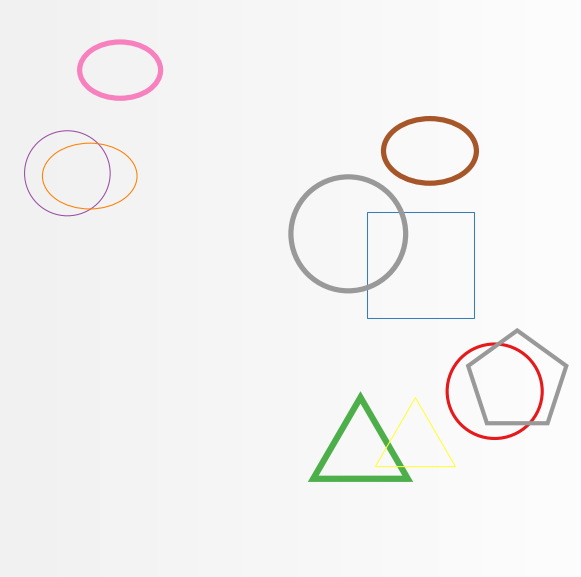[{"shape": "circle", "thickness": 1.5, "radius": 0.41, "center": [0.851, 0.322]}, {"shape": "square", "thickness": 0.5, "radius": 0.46, "center": [0.724, 0.54]}, {"shape": "triangle", "thickness": 3, "radius": 0.47, "center": [0.62, 0.217]}, {"shape": "circle", "thickness": 0.5, "radius": 0.37, "center": [0.116, 0.699]}, {"shape": "oval", "thickness": 0.5, "radius": 0.41, "center": [0.154, 0.694]}, {"shape": "triangle", "thickness": 0.5, "radius": 0.4, "center": [0.715, 0.231]}, {"shape": "oval", "thickness": 2.5, "radius": 0.4, "center": [0.74, 0.738]}, {"shape": "oval", "thickness": 2.5, "radius": 0.35, "center": [0.207, 0.878]}, {"shape": "circle", "thickness": 2.5, "radius": 0.49, "center": [0.599, 0.594]}, {"shape": "pentagon", "thickness": 2, "radius": 0.44, "center": [0.89, 0.338]}]